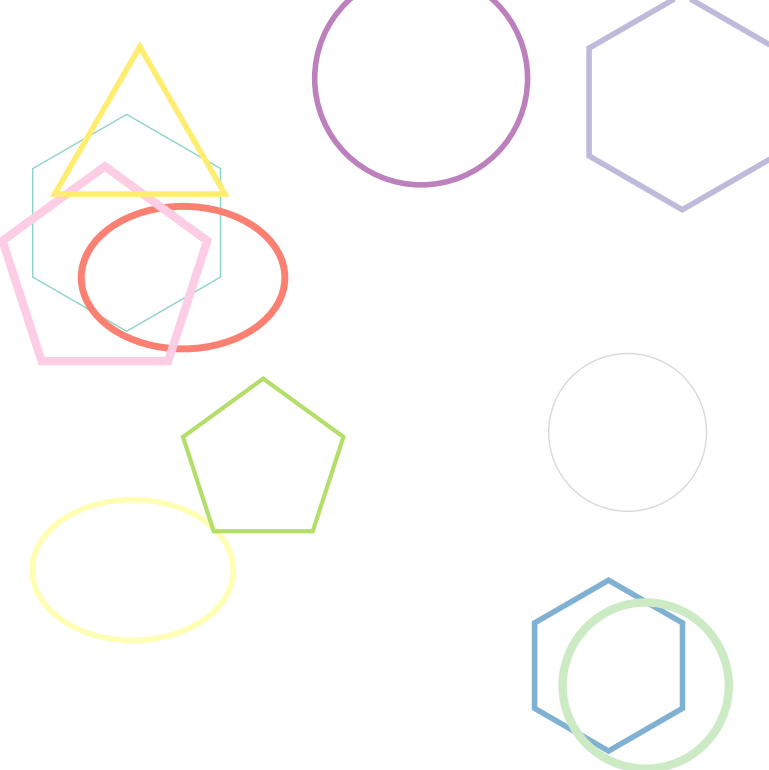[{"shape": "hexagon", "thickness": 0.5, "radius": 0.7, "center": [0.164, 0.711]}, {"shape": "oval", "thickness": 2, "radius": 0.65, "center": [0.172, 0.26]}, {"shape": "hexagon", "thickness": 2, "radius": 0.7, "center": [0.886, 0.867]}, {"shape": "oval", "thickness": 2.5, "radius": 0.66, "center": [0.238, 0.639]}, {"shape": "hexagon", "thickness": 2, "radius": 0.55, "center": [0.79, 0.136]}, {"shape": "pentagon", "thickness": 1.5, "radius": 0.55, "center": [0.342, 0.399]}, {"shape": "pentagon", "thickness": 3, "radius": 0.7, "center": [0.136, 0.644]}, {"shape": "circle", "thickness": 0.5, "radius": 0.51, "center": [0.815, 0.438]}, {"shape": "circle", "thickness": 2, "radius": 0.69, "center": [0.547, 0.898]}, {"shape": "circle", "thickness": 3, "radius": 0.54, "center": [0.839, 0.11]}, {"shape": "triangle", "thickness": 2, "radius": 0.64, "center": [0.182, 0.812]}]